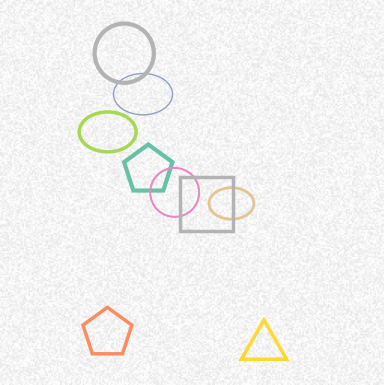[{"shape": "pentagon", "thickness": 3, "radius": 0.33, "center": [0.385, 0.559]}, {"shape": "pentagon", "thickness": 2.5, "radius": 0.33, "center": [0.279, 0.135]}, {"shape": "oval", "thickness": 1, "radius": 0.38, "center": [0.371, 0.755]}, {"shape": "circle", "thickness": 1.5, "radius": 0.32, "center": [0.454, 0.5]}, {"shape": "oval", "thickness": 2.5, "radius": 0.37, "center": [0.28, 0.657]}, {"shape": "triangle", "thickness": 2.5, "radius": 0.34, "center": [0.686, 0.101]}, {"shape": "oval", "thickness": 2, "radius": 0.29, "center": [0.601, 0.472]}, {"shape": "square", "thickness": 2.5, "radius": 0.35, "center": [0.536, 0.47]}, {"shape": "circle", "thickness": 3, "radius": 0.38, "center": [0.323, 0.862]}]